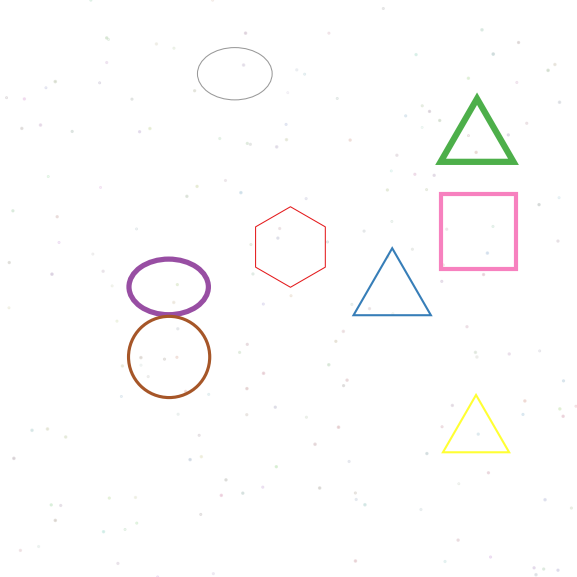[{"shape": "hexagon", "thickness": 0.5, "radius": 0.35, "center": [0.503, 0.571]}, {"shape": "triangle", "thickness": 1, "radius": 0.39, "center": [0.679, 0.492]}, {"shape": "triangle", "thickness": 3, "radius": 0.36, "center": [0.826, 0.755]}, {"shape": "oval", "thickness": 2.5, "radius": 0.34, "center": [0.292, 0.502]}, {"shape": "triangle", "thickness": 1, "radius": 0.33, "center": [0.824, 0.249]}, {"shape": "circle", "thickness": 1.5, "radius": 0.35, "center": [0.293, 0.381]}, {"shape": "square", "thickness": 2, "radius": 0.32, "center": [0.828, 0.598]}, {"shape": "oval", "thickness": 0.5, "radius": 0.32, "center": [0.407, 0.871]}]